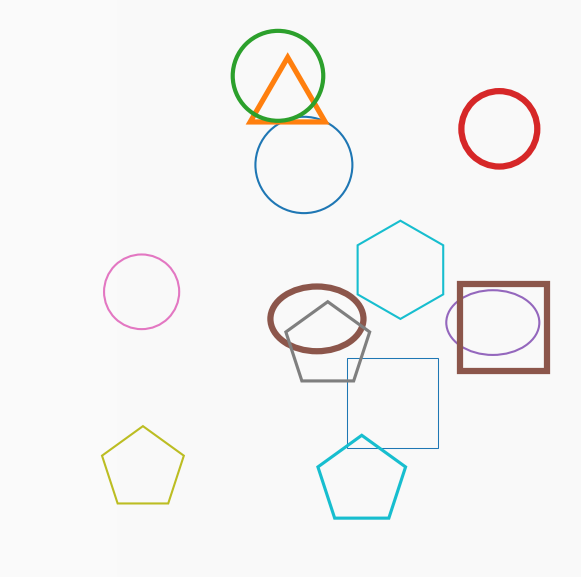[{"shape": "circle", "thickness": 1, "radius": 0.42, "center": [0.523, 0.713]}, {"shape": "square", "thickness": 0.5, "radius": 0.39, "center": [0.675, 0.301]}, {"shape": "triangle", "thickness": 2.5, "radius": 0.37, "center": [0.495, 0.825]}, {"shape": "circle", "thickness": 2, "radius": 0.39, "center": [0.478, 0.868]}, {"shape": "circle", "thickness": 3, "radius": 0.33, "center": [0.859, 0.776]}, {"shape": "oval", "thickness": 1, "radius": 0.4, "center": [0.848, 0.441]}, {"shape": "oval", "thickness": 3, "radius": 0.4, "center": [0.545, 0.447]}, {"shape": "square", "thickness": 3, "radius": 0.38, "center": [0.867, 0.433]}, {"shape": "circle", "thickness": 1, "radius": 0.32, "center": [0.244, 0.494]}, {"shape": "pentagon", "thickness": 1.5, "radius": 0.38, "center": [0.564, 0.401]}, {"shape": "pentagon", "thickness": 1, "radius": 0.37, "center": [0.246, 0.187]}, {"shape": "pentagon", "thickness": 1.5, "radius": 0.4, "center": [0.622, 0.166]}, {"shape": "hexagon", "thickness": 1, "radius": 0.43, "center": [0.689, 0.532]}]